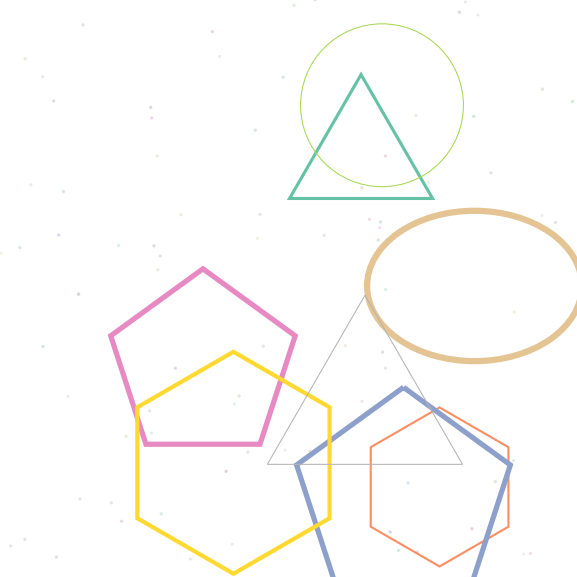[{"shape": "triangle", "thickness": 1.5, "radius": 0.71, "center": [0.625, 0.727]}, {"shape": "hexagon", "thickness": 1, "radius": 0.69, "center": [0.761, 0.156]}, {"shape": "pentagon", "thickness": 2.5, "radius": 0.97, "center": [0.699, 0.134]}, {"shape": "pentagon", "thickness": 2.5, "radius": 0.84, "center": [0.351, 0.366]}, {"shape": "circle", "thickness": 0.5, "radius": 0.71, "center": [0.661, 0.817]}, {"shape": "hexagon", "thickness": 2, "radius": 0.96, "center": [0.404, 0.198]}, {"shape": "oval", "thickness": 3, "radius": 0.93, "center": [0.822, 0.504]}, {"shape": "triangle", "thickness": 0.5, "radius": 0.98, "center": [0.632, 0.293]}]